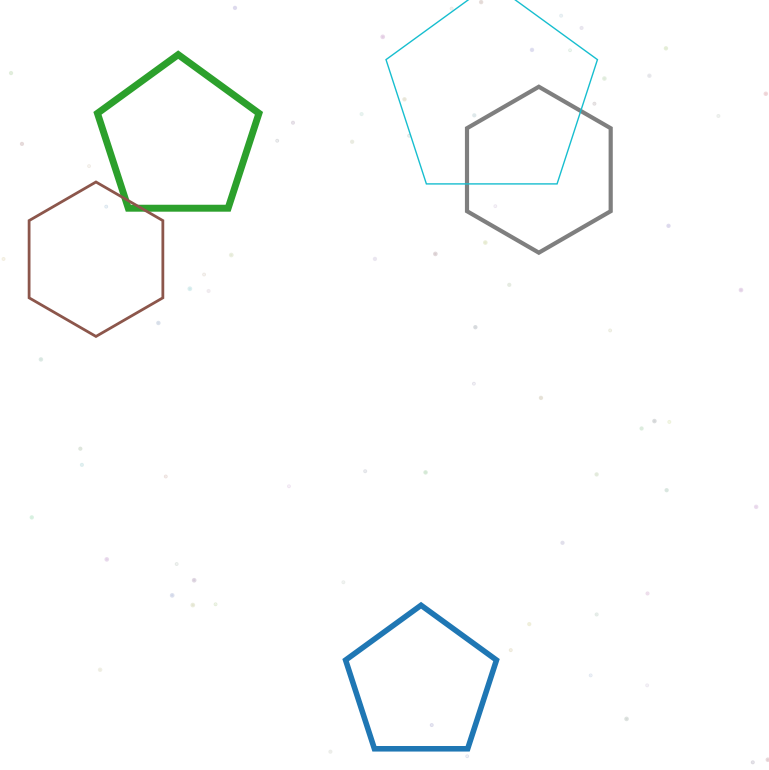[{"shape": "pentagon", "thickness": 2, "radius": 0.52, "center": [0.547, 0.111]}, {"shape": "pentagon", "thickness": 2.5, "radius": 0.55, "center": [0.231, 0.819]}, {"shape": "hexagon", "thickness": 1, "radius": 0.5, "center": [0.125, 0.663]}, {"shape": "hexagon", "thickness": 1.5, "radius": 0.54, "center": [0.7, 0.78]}, {"shape": "pentagon", "thickness": 0.5, "radius": 0.72, "center": [0.639, 0.878]}]